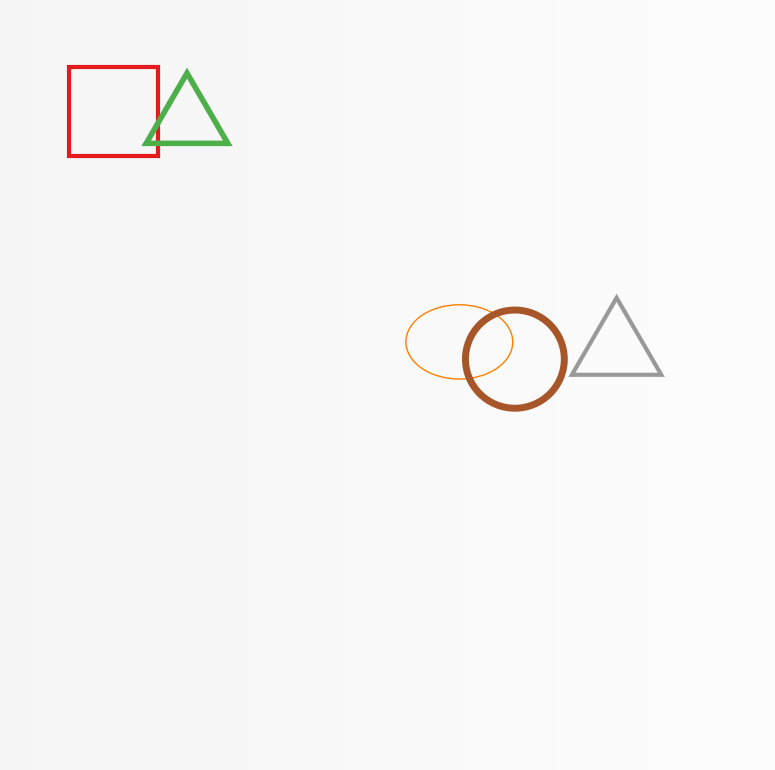[{"shape": "square", "thickness": 1.5, "radius": 0.29, "center": [0.146, 0.855]}, {"shape": "triangle", "thickness": 2, "radius": 0.3, "center": [0.241, 0.844]}, {"shape": "oval", "thickness": 0.5, "radius": 0.34, "center": [0.593, 0.556]}, {"shape": "circle", "thickness": 2.5, "radius": 0.32, "center": [0.664, 0.534]}, {"shape": "triangle", "thickness": 1.5, "radius": 0.33, "center": [0.796, 0.547]}]